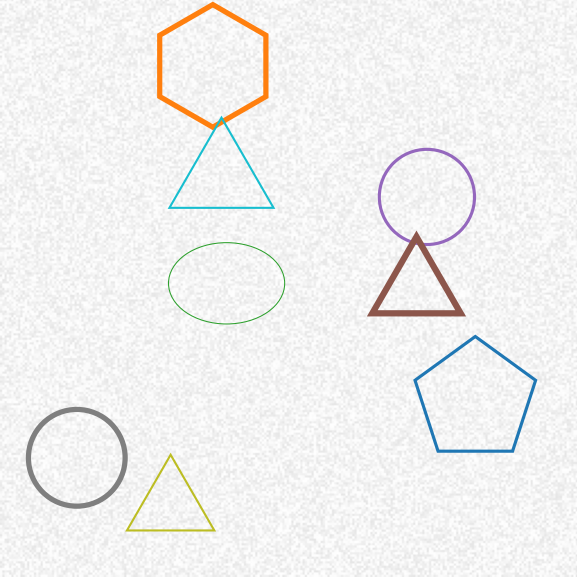[{"shape": "pentagon", "thickness": 1.5, "radius": 0.55, "center": [0.823, 0.307]}, {"shape": "hexagon", "thickness": 2.5, "radius": 0.53, "center": [0.368, 0.885]}, {"shape": "oval", "thickness": 0.5, "radius": 0.5, "center": [0.392, 0.509]}, {"shape": "circle", "thickness": 1.5, "radius": 0.41, "center": [0.739, 0.658]}, {"shape": "triangle", "thickness": 3, "radius": 0.44, "center": [0.721, 0.501]}, {"shape": "circle", "thickness": 2.5, "radius": 0.42, "center": [0.133, 0.206]}, {"shape": "triangle", "thickness": 1, "radius": 0.44, "center": [0.295, 0.124]}, {"shape": "triangle", "thickness": 1, "radius": 0.52, "center": [0.384, 0.691]}]